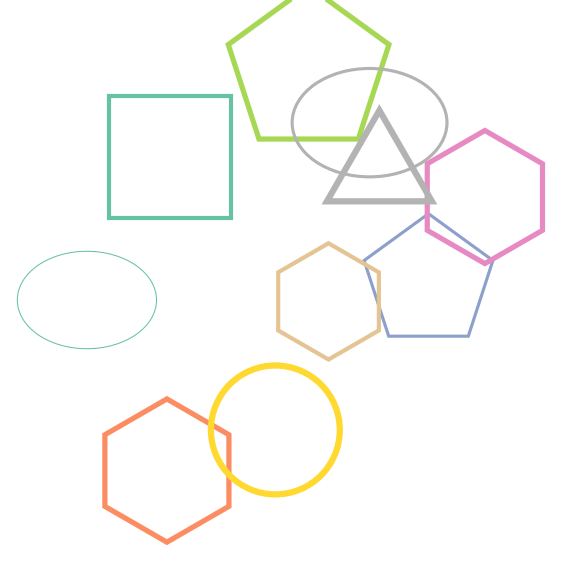[{"shape": "oval", "thickness": 0.5, "radius": 0.6, "center": [0.151, 0.48]}, {"shape": "square", "thickness": 2, "radius": 0.53, "center": [0.295, 0.727]}, {"shape": "hexagon", "thickness": 2.5, "radius": 0.62, "center": [0.289, 0.184]}, {"shape": "pentagon", "thickness": 1.5, "radius": 0.59, "center": [0.742, 0.512]}, {"shape": "hexagon", "thickness": 2.5, "radius": 0.58, "center": [0.84, 0.658]}, {"shape": "pentagon", "thickness": 2.5, "radius": 0.73, "center": [0.534, 0.877]}, {"shape": "circle", "thickness": 3, "radius": 0.56, "center": [0.477, 0.255]}, {"shape": "hexagon", "thickness": 2, "radius": 0.5, "center": [0.569, 0.477]}, {"shape": "oval", "thickness": 1.5, "radius": 0.67, "center": [0.64, 0.787]}, {"shape": "triangle", "thickness": 3, "radius": 0.52, "center": [0.657, 0.703]}]